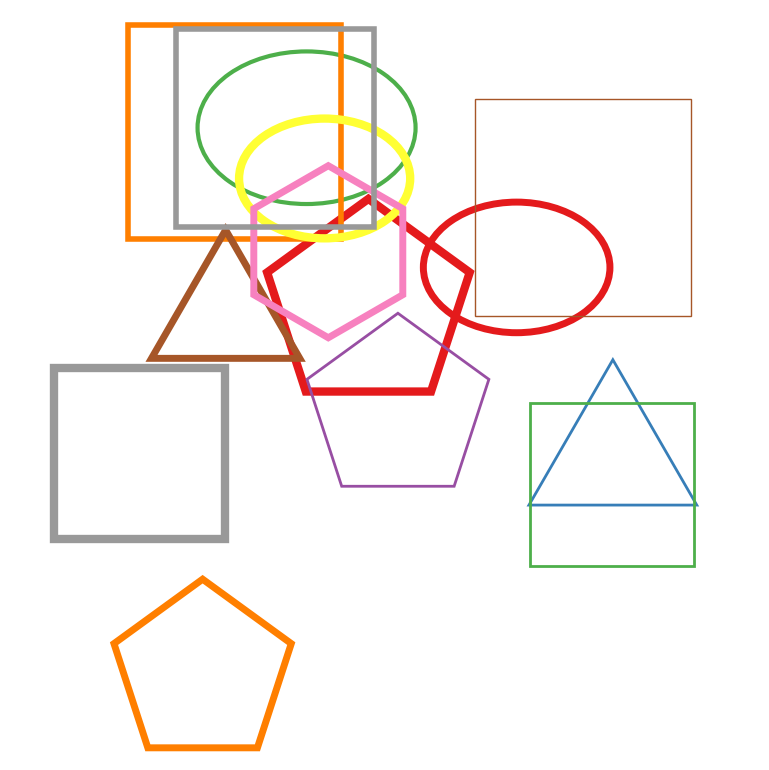[{"shape": "oval", "thickness": 2.5, "radius": 0.61, "center": [0.671, 0.653]}, {"shape": "pentagon", "thickness": 3, "radius": 0.69, "center": [0.478, 0.603]}, {"shape": "triangle", "thickness": 1, "radius": 0.63, "center": [0.796, 0.407]}, {"shape": "oval", "thickness": 1.5, "radius": 0.71, "center": [0.398, 0.834]}, {"shape": "square", "thickness": 1, "radius": 0.53, "center": [0.795, 0.371]}, {"shape": "pentagon", "thickness": 1, "radius": 0.62, "center": [0.517, 0.469]}, {"shape": "pentagon", "thickness": 2.5, "radius": 0.61, "center": [0.263, 0.127]}, {"shape": "square", "thickness": 2, "radius": 0.69, "center": [0.305, 0.828]}, {"shape": "oval", "thickness": 3, "radius": 0.56, "center": [0.422, 0.768]}, {"shape": "triangle", "thickness": 2.5, "radius": 0.56, "center": [0.293, 0.59]}, {"shape": "square", "thickness": 0.5, "radius": 0.7, "center": [0.757, 0.73]}, {"shape": "hexagon", "thickness": 2.5, "radius": 0.56, "center": [0.426, 0.673]}, {"shape": "square", "thickness": 2, "radius": 0.64, "center": [0.357, 0.834]}, {"shape": "square", "thickness": 3, "radius": 0.56, "center": [0.181, 0.411]}]